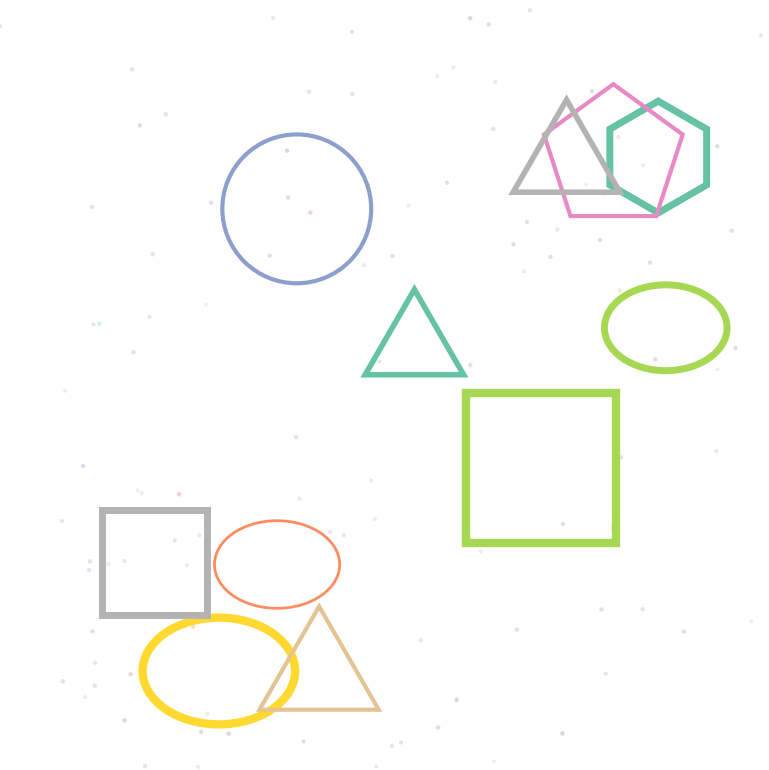[{"shape": "triangle", "thickness": 2, "radius": 0.37, "center": [0.538, 0.55]}, {"shape": "hexagon", "thickness": 2.5, "radius": 0.36, "center": [0.855, 0.796]}, {"shape": "oval", "thickness": 1, "radius": 0.41, "center": [0.36, 0.267]}, {"shape": "circle", "thickness": 1.5, "radius": 0.48, "center": [0.385, 0.729]}, {"shape": "pentagon", "thickness": 1.5, "radius": 0.47, "center": [0.797, 0.796]}, {"shape": "oval", "thickness": 2.5, "radius": 0.4, "center": [0.865, 0.574]}, {"shape": "square", "thickness": 3, "radius": 0.49, "center": [0.702, 0.392]}, {"shape": "oval", "thickness": 3, "radius": 0.49, "center": [0.284, 0.129]}, {"shape": "triangle", "thickness": 1.5, "radius": 0.45, "center": [0.414, 0.123]}, {"shape": "square", "thickness": 2.5, "radius": 0.34, "center": [0.2, 0.269]}, {"shape": "triangle", "thickness": 2, "radius": 0.4, "center": [0.736, 0.79]}]